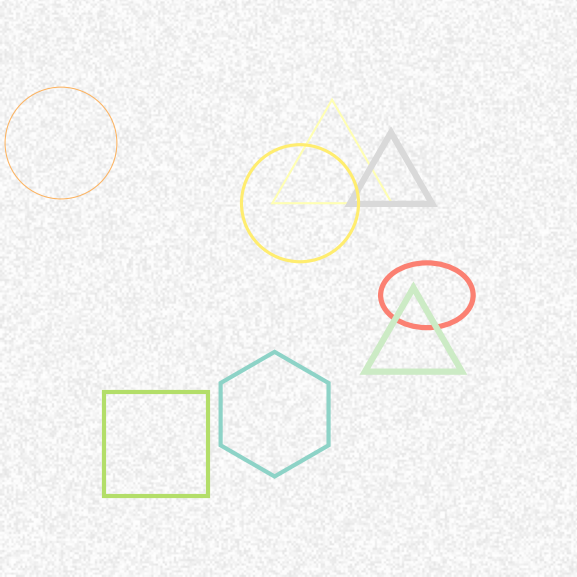[{"shape": "hexagon", "thickness": 2, "radius": 0.54, "center": [0.475, 0.282]}, {"shape": "triangle", "thickness": 1, "radius": 0.6, "center": [0.575, 0.707]}, {"shape": "oval", "thickness": 2.5, "radius": 0.4, "center": [0.739, 0.488]}, {"shape": "circle", "thickness": 0.5, "radius": 0.48, "center": [0.106, 0.751]}, {"shape": "square", "thickness": 2, "radius": 0.45, "center": [0.271, 0.23]}, {"shape": "triangle", "thickness": 3, "radius": 0.41, "center": [0.677, 0.687]}, {"shape": "triangle", "thickness": 3, "radius": 0.48, "center": [0.716, 0.404]}, {"shape": "circle", "thickness": 1.5, "radius": 0.51, "center": [0.519, 0.647]}]